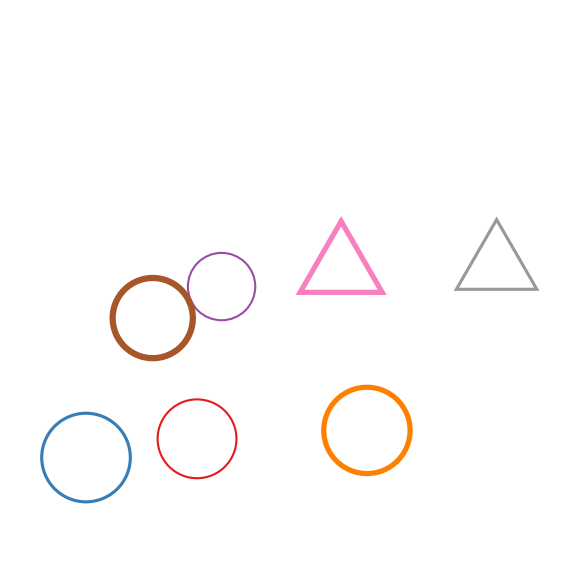[{"shape": "circle", "thickness": 1, "radius": 0.34, "center": [0.341, 0.239]}, {"shape": "circle", "thickness": 1.5, "radius": 0.38, "center": [0.149, 0.207]}, {"shape": "circle", "thickness": 1, "radius": 0.29, "center": [0.384, 0.503]}, {"shape": "circle", "thickness": 2.5, "radius": 0.37, "center": [0.635, 0.254]}, {"shape": "circle", "thickness": 3, "radius": 0.35, "center": [0.264, 0.448]}, {"shape": "triangle", "thickness": 2.5, "radius": 0.41, "center": [0.591, 0.534]}, {"shape": "triangle", "thickness": 1.5, "radius": 0.4, "center": [0.86, 0.538]}]